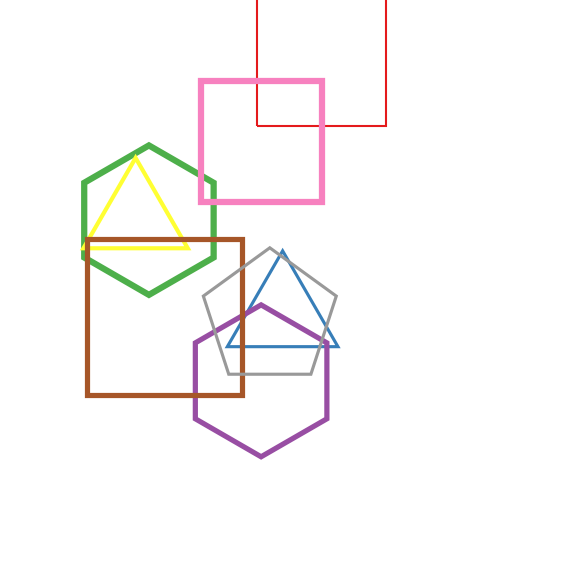[{"shape": "square", "thickness": 1, "radius": 0.56, "center": [0.557, 0.893]}, {"shape": "triangle", "thickness": 1.5, "radius": 0.55, "center": [0.489, 0.454]}, {"shape": "hexagon", "thickness": 3, "radius": 0.65, "center": [0.258, 0.618]}, {"shape": "hexagon", "thickness": 2.5, "radius": 0.66, "center": [0.452, 0.34]}, {"shape": "triangle", "thickness": 2, "radius": 0.52, "center": [0.235, 0.621]}, {"shape": "square", "thickness": 2.5, "radius": 0.67, "center": [0.285, 0.45]}, {"shape": "square", "thickness": 3, "radius": 0.53, "center": [0.453, 0.754]}, {"shape": "pentagon", "thickness": 1.5, "radius": 0.61, "center": [0.467, 0.449]}]